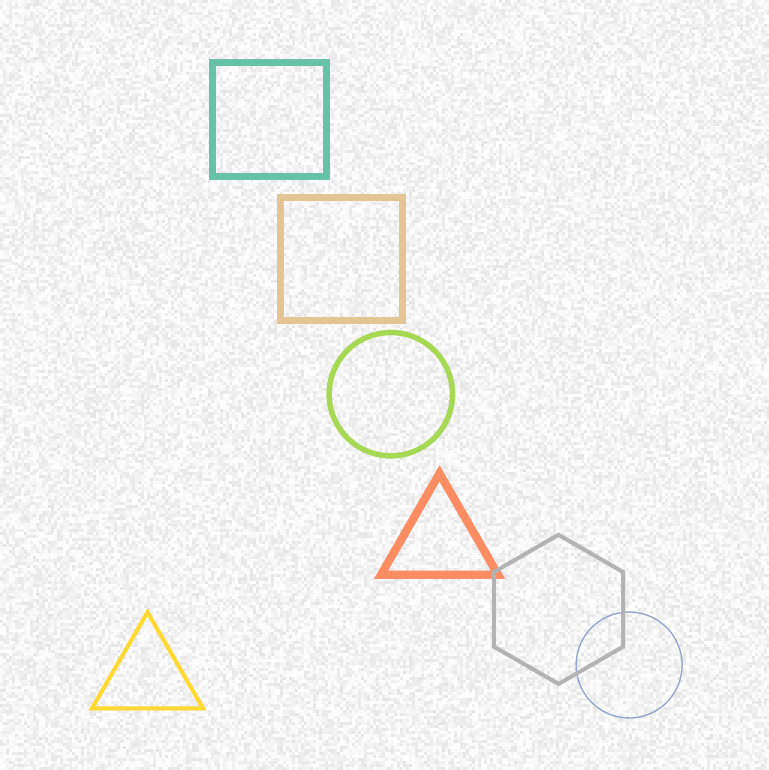[{"shape": "square", "thickness": 2.5, "radius": 0.37, "center": [0.35, 0.846]}, {"shape": "triangle", "thickness": 3, "radius": 0.44, "center": [0.571, 0.297]}, {"shape": "circle", "thickness": 0.5, "radius": 0.34, "center": [0.817, 0.136]}, {"shape": "circle", "thickness": 2, "radius": 0.4, "center": [0.508, 0.488]}, {"shape": "triangle", "thickness": 1.5, "radius": 0.42, "center": [0.192, 0.122]}, {"shape": "square", "thickness": 2.5, "radius": 0.4, "center": [0.443, 0.664]}, {"shape": "hexagon", "thickness": 1.5, "radius": 0.48, "center": [0.725, 0.209]}]